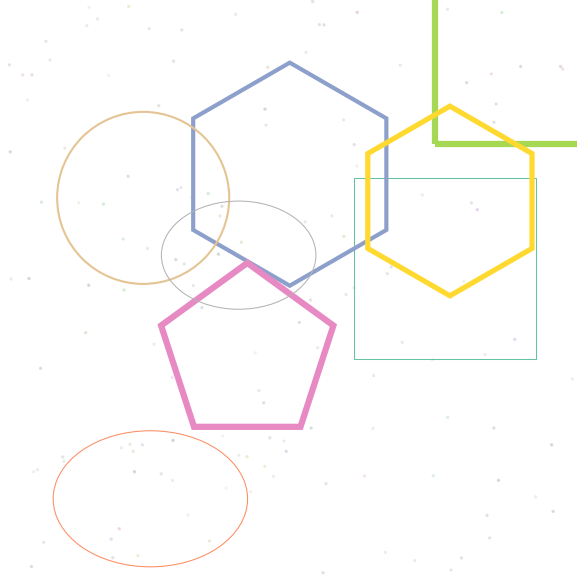[{"shape": "square", "thickness": 0.5, "radius": 0.79, "center": [0.771, 0.534]}, {"shape": "oval", "thickness": 0.5, "radius": 0.84, "center": [0.26, 0.135]}, {"shape": "hexagon", "thickness": 2, "radius": 0.97, "center": [0.502, 0.698]}, {"shape": "pentagon", "thickness": 3, "radius": 0.78, "center": [0.428, 0.387]}, {"shape": "square", "thickness": 3, "radius": 0.69, "center": [0.892, 0.888]}, {"shape": "hexagon", "thickness": 2.5, "radius": 0.82, "center": [0.779, 0.651]}, {"shape": "circle", "thickness": 1, "radius": 0.74, "center": [0.248, 0.656]}, {"shape": "oval", "thickness": 0.5, "radius": 0.67, "center": [0.413, 0.557]}]